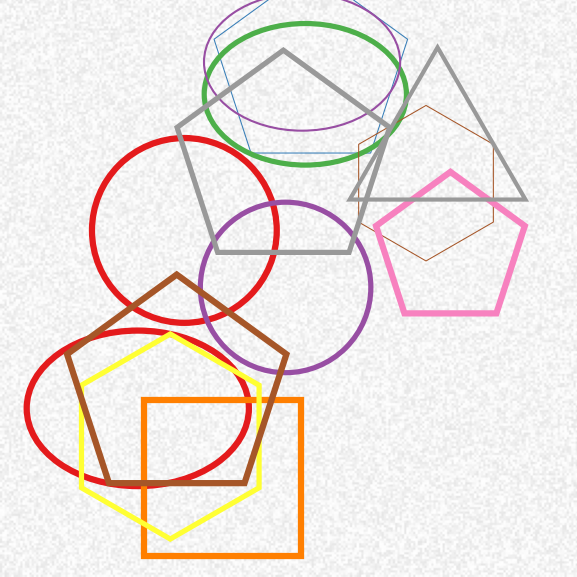[{"shape": "circle", "thickness": 3, "radius": 0.8, "center": [0.319, 0.6]}, {"shape": "oval", "thickness": 3, "radius": 0.96, "center": [0.239, 0.292]}, {"shape": "pentagon", "thickness": 0.5, "radius": 0.88, "center": [0.538, 0.877]}, {"shape": "oval", "thickness": 2.5, "radius": 0.88, "center": [0.529, 0.836]}, {"shape": "oval", "thickness": 1, "radius": 0.85, "center": [0.523, 0.892]}, {"shape": "circle", "thickness": 2.5, "radius": 0.74, "center": [0.495, 0.501]}, {"shape": "square", "thickness": 3, "radius": 0.68, "center": [0.385, 0.171]}, {"shape": "hexagon", "thickness": 2.5, "radius": 0.89, "center": [0.295, 0.243]}, {"shape": "pentagon", "thickness": 3, "radius": 1.0, "center": [0.306, 0.324]}, {"shape": "hexagon", "thickness": 0.5, "radius": 0.67, "center": [0.738, 0.682]}, {"shape": "pentagon", "thickness": 3, "radius": 0.68, "center": [0.78, 0.566]}, {"shape": "triangle", "thickness": 2, "radius": 0.88, "center": [0.758, 0.741]}, {"shape": "pentagon", "thickness": 2.5, "radius": 0.97, "center": [0.491, 0.719]}]